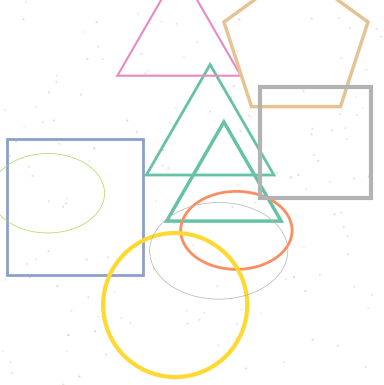[{"shape": "triangle", "thickness": 2.5, "radius": 0.86, "center": [0.582, 0.512]}, {"shape": "triangle", "thickness": 2, "radius": 0.96, "center": [0.546, 0.641]}, {"shape": "oval", "thickness": 2, "radius": 0.72, "center": [0.614, 0.402]}, {"shape": "square", "thickness": 2, "radius": 0.88, "center": [0.194, 0.463]}, {"shape": "triangle", "thickness": 1.5, "radius": 0.93, "center": [0.465, 0.896]}, {"shape": "oval", "thickness": 0.5, "radius": 0.74, "center": [0.124, 0.498]}, {"shape": "circle", "thickness": 3, "radius": 0.94, "center": [0.455, 0.208]}, {"shape": "pentagon", "thickness": 2.5, "radius": 0.98, "center": [0.769, 0.882]}, {"shape": "square", "thickness": 3, "radius": 0.72, "center": [0.82, 0.631]}, {"shape": "oval", "thickness": 0.5, "radius": 0.9, "center": [0.568, 0.349]}]